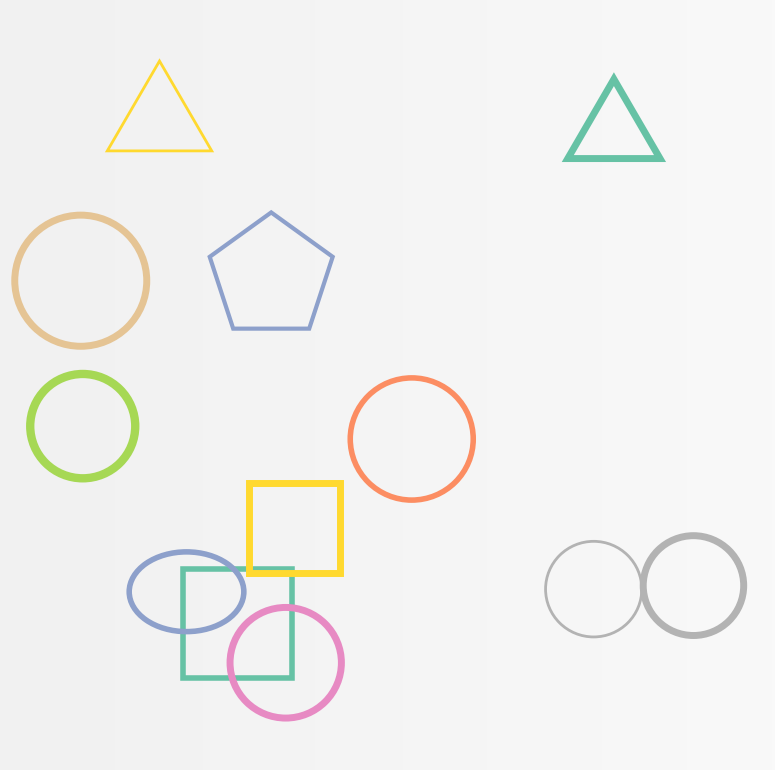[{"shape": "triangle", "thickness": 2.5, "radius": 0.34, "center": [0.792, 0.828]}, {"shape": "square", "thickness": 2, "radius": 0.35, "center": [0.306, 0.19]}, {"shape": "circle", "thickness": 2, "radius": 0.4, "center": [0.531, 0.43]}, {"shape": "pentagon", "thickness": 1.5, "radius": 0.42, "center": [0.35, 0.641]}, {"shape": "oval", "thickness": 2, "radius": 0.37, "center": [0.241, 0.232]}, {"shape": "circle", "thickness": 2.5, "radius": 0.36, "center": [0.369, 0.139]}, {"shape": "circle", "thickness": 3, "radius": 0.34, "center": [0.107, 0.447]}, {"shape": "square", "thickness": 2.5, "radius": 0.29, "center": [0.38, 0.314]}, {"shape": "triangle", "thickness": 1, "radius": 0.39, "center": [0.206, 0.843]}, {"shape": "circle", "thickness": 2.5, "radius": 0.43, "center": [0.104, 0.635]}, {"shape": "circle", "thickness": 2.5, "radius": 0.32, "center": [0.895, 0.239]}, {"shape": "circle", "thickness": 1, "radius": 0.31, "center": [0.766, 0.235]}]